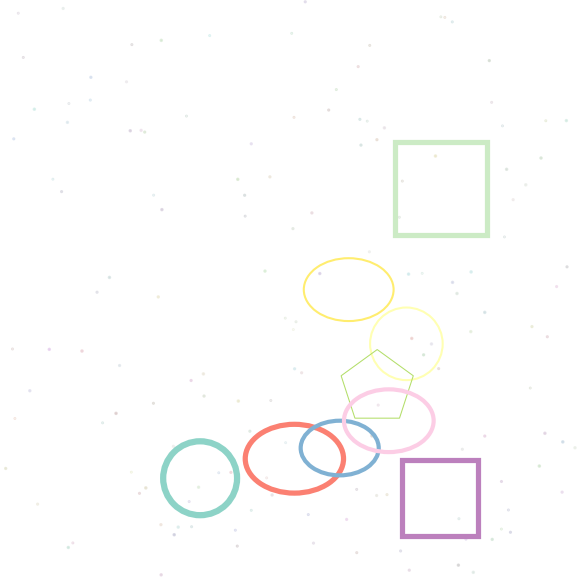[{"shape": "circle", "thickness": 3, "radius": 0.32, "center": [0.347, 0.171]}, {"shape": "circle", "thickness": 1, "radius": 0.31, "center": [0.704, 0.404]}, {"shape": "oval", "thickness": 2.5, "radius": 0.43, "center": [0.51, 0.205]}, {"shape": "oval", "thickness": 2, "radius": 0.34, "center": [0.588, 0.223]}, {"shape": "pentagon", "thickness": 0.5, "radius": 0.33, "center": [0.653, 0.328]}, {"shape": "oval", "thickness": 2, "radius": 0.39, "center": [0.673, 0.271]}, {"shape": "square", "thickness": 2.5, "radius": 0.33, "center": [0.762, 0.137]}, {"shape": "square", "thickness": 2.5, "radius": 0.4, "center": [0.764, 0.673]}, {"shape": "oval", "thickness": 1, "radius": 0.39, "center": [0.604, 0.498]}]